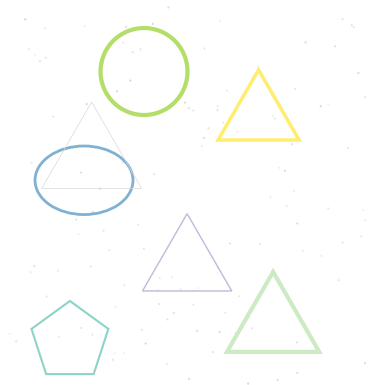[{"shape": "pentagon", "thickness": 1.5, "radius": 0.52, "center": [0.182, 0.113]}, {"shape": "triangle", "thickness": 1, "radius": 0.67, "center": [0.486, 0.311]}, {"shape": "oval", "thickness": 2, "radius": 0.64, "center": [0.218, 0.532]}, {"shape": "circle", "thickness": 3, "radius": 0.56, "center": [0.374, 0.814]}, {"shape": "triangle", "thickness": 0.5, "radius": 0.75, "center": [0.238, 0.585]}, {"shape": "triangle", "thickness": 3, "radius": 0.69, "center": [0.709, 0.155]}, {"shape": "triangle", "thickness": 2.5, "radius": 0.61, "center": [0.672, 0.697]}]